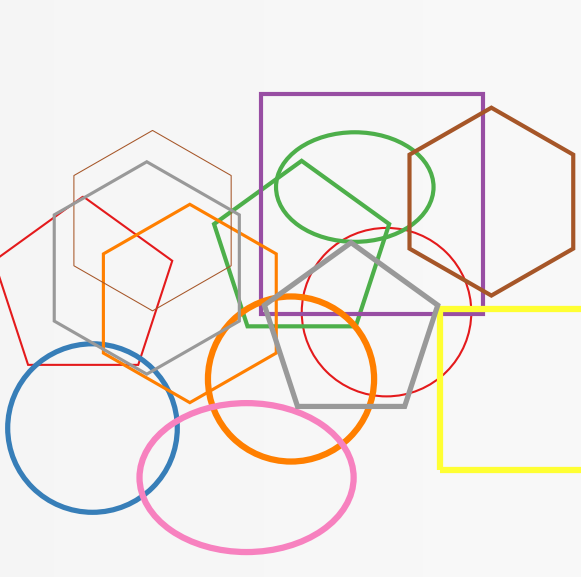[{"shape": "circle", "thickness": 1, "radius": 0.73, "center": [0.665, 0.459]}, {"shape": "pentagon", "thickness": 1, "radius": 0.81, "center": [0.143, 0.498]}, {"shape": "circle", "thickness": 2.5, "radius": 0.73, "center": [0.159, 0.258]}, {"shape": "oval", "thickness": 2, "radius": 0.68, "center": [0.61, 0.675]}, {"shape": "pentagon", "thickness": 2, "radius": 0.79, "center": [0.519, 0.562]}, {"shape": "square", "thickness": 2, "radius": 0.95, "center": [0.64, 0.646]}, {"shape": "circle", "thickness": 3, "radius": 0.71, "center": [0.501, 0.343]}, {"shape": "hexagon", "thickness": 1.5, "radius": 0.86, "center": [0.327, 0.474]}, {"shape": "square", "thickness": 3, "radius": 0.7, "center": [0.896, 0.324]}, {"shape": "hexagon", "thickness": 0.5, "radius": 0.78, "center": [0.262, 0.617]}, {"shape": "hexagon", "thickness": 2, "radius": 0.81, "center": [0.845, 0.65]}, {"shape": "oval", "thickness": 3, "radius": 0.92, "center": [0.424, 0.172]}, {"shape": "pentagon", "thickness": 2.5, "radius": 0.78, "center": [0.604, 0.422]}, {"shape": "hexagon", "thickness": 1.5, "radius": 0.92, "center": [0.253, 0.535]}]